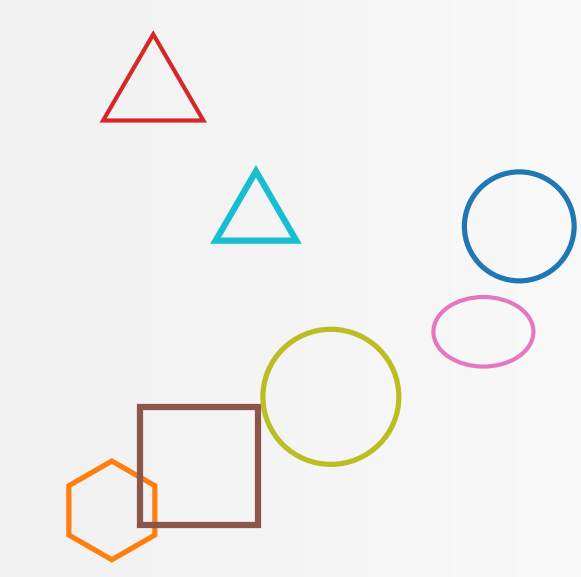[{"shape": "circle", "thickness": 2.5, "radius": 0.47, "center": [0.893, 0.607]}, {"shape": "hexagon", "thickness": 2.5, "radius": 0.43, "center": [0.192, 0.115]}, {"shape": "triangle", "thickness": 2, "radius": 0.5, "center": [0.264, 0.84]}, {"shape": "square", "thickness": 3, "radius": 0.51, "center": [0.342, 0.192]}, {"shape": "oval", "thickness": 2, "radius": 0.43, "center": [0.832, 0.425]}, {"shape": "circle", "thickness": 2.5, "radius": 0.58, "center": [0.569, 0.312]}, {"shape": "triangle", "thickness": 3, "radius": 0.4, "center": [0.44, 0.623]}]